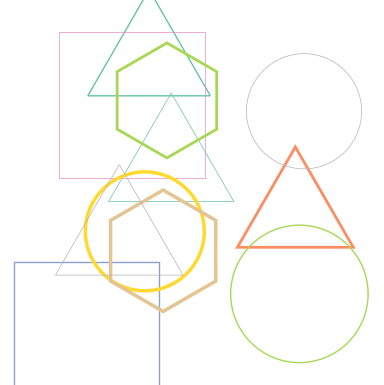[{"shape": "triangle", "thickness": 0.5, "radius": 0.94, "center": [0.445, 0.57]}, {"shape": "triangle", "thickness": 1, "radius": 0.92, "center": [0.387, 0.843]}, {"shape": "triangle", "thickness": 2, "radius": 0.87, "center": [0.767, 0.445]}, {"shape": "square", "thickness": 1, "radius": 0.94, "center": [0.224, 0.13]}, {"shape": "square", "thickness": 0.5, "radius": 0.95, "center": [0.342, 0.726]}, {"shape": "hexagon", "thickness": 2, "radius": 0.75, "center": [0.434, 0.739]}, {"shape": "circle", "thickness": 1, "radius": 0.89, "center": [0.778, 0.237]}, {"shape": "circle", "thickness": 2.5, "radius": 0.77, "center": [0.376, 0.399]}, {"shape": "hexagon", "thickness": 2.5, "radius": 0.79, "center": [0.424, 0.349]}, {"shape": "triangle", "thickness": 0.5, "radius": 0.96, "center": [0.31, 0.381]}, {"shape": "circle", "thickness": 0.5, "radius": 0.75, "center": [0.79, 0.711]}]